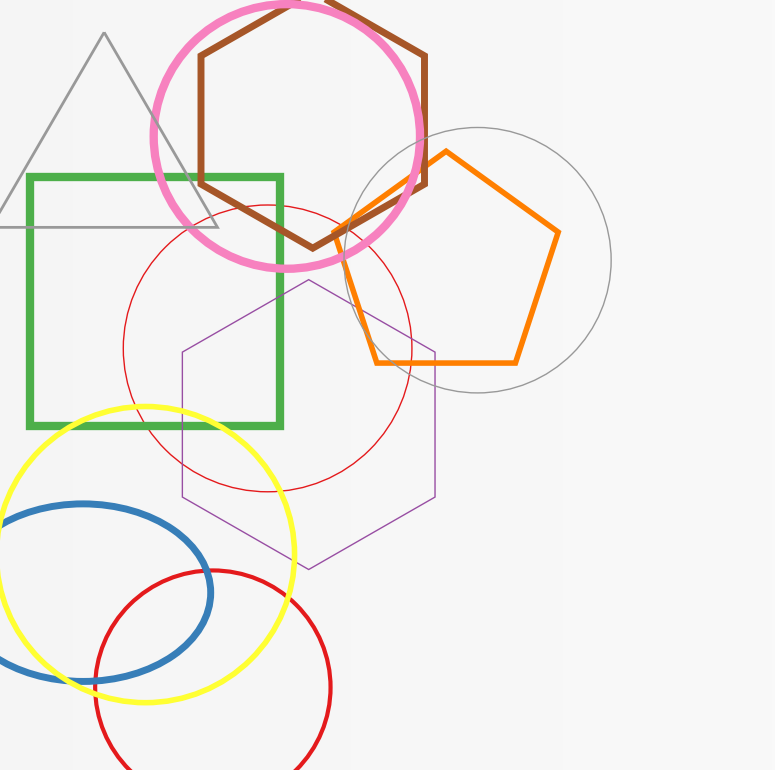[{"shape": "circle", "thickness": 1.5, "radius": 0.76, "center": [0.275, 0.107]}, {"shape": "circle", "thickness": 0.5, "radius": 0.93, "center": [0.345, 0.548]}, {"shape": "oval", "thickness": 2.5, "radius": 0.82, "center": [0.107, 0.23]}, {"shape": "square", "thickness": 3, "radius": 0.81, "center": [0.2, 0.608]}, {"shape": "hexagon", "thickness": 0.5, "radius": 0.94, "center": [0.398, 0.449]}, {"shape": "pentagon", "thickness": 2, "radius": 0.76, "center": [0.576, 0.652]}, {"shape": "circle", "thickness": 2, "radius": 0.96, "center": [0.188, 0.28]}, {"shape": "hexagon", "thickness": 2.5, "radius": 0.83, "center": [0.404, 0.844]}, {"shape": "circle", "thickness": 3, "radius": 0.86, "center": [0.37, 0.823]}, {"shape": "circle", "thickness": 0.5, "radius": 0.86, "center": [0.616, 0.662]}, {"shape": "triangle", "thickness": 1, "radius": 0.84, "center": [0.134, 0.789]}]